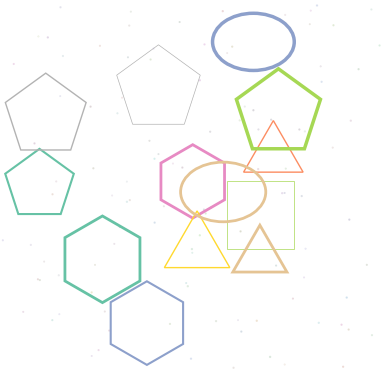[{"shape": "pentagon", "thickness": 1.5, "radius": 0.47, "center": [0.103, 0.52]}, {"shape": "hexagon", "thickness": 2, "radius": 0.56, "center": [0.266, 0.326]}, {"shape": "triangle", "thickness": 1, "radius": 0.45, "center": [0.71, 0.597]}, {"shape": "hexagon", "thickness": 1.5, "radius": 0.54, "center": [0.382, 0.161]}, {"shape": "oval", "thickness": 2.5, "radius": 0.53, "center": [0.658, 0.891]}, {"shape": "hexagon", "thickness": 2, "radius": 0.48, "center": [0.501, 0.529]}, {"shape": "pentagon", "thickness": 2.5, "radius": 0.57, "center": [0.723, 0.706]}, {"shape": "square", "thickness": 0.5, "radius": 0.44, "center": [0.676, 0.442]}, {"shape": "triangle", "thickness": 1, "radius": 0.49, "center": [0.512, 0.354]}, {"shape": "oval", "thickness": 2, "radius": 0.55, "center": [0.58, 0.501]}, {"shape": "triangle", "thickness": 2, "radius": 0.41, "center": [0.675, 0.334]}, {"shape": "pentagon", "thickness": 0.5, "radius": 0.57, "center": [0.412, 0.77]}, {"shape": "pentagon", "thickness": 1, "radius": 0.55, "center": [0.119, 0.7]}]